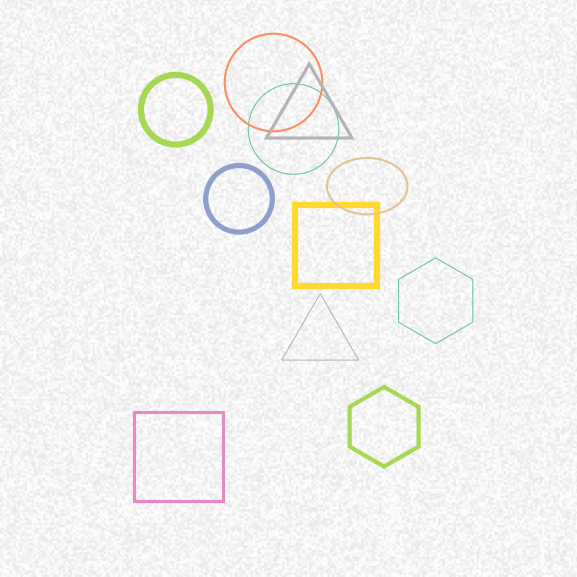[{"shape": "circle", "thickness": 0.5, "radius": 0.39, "center": [0.508, 0.776]}, {"shape": "hexagon", "thickness": 0.5, "radius": 0.37, "center": [0.754, 0.478]}, {"shape": "circle", "thickness": 1, "radius": 0.42, "center": [0.474, 0.856]}, {"shape": "circle", "thickness": 2.5, "radius": 0.29, "center": [0.414, 0.655]}, {"shape": "square", "thickness": 1.5, "radius": 0.39, "center": [0.309, 0.208]}, {"shape": "hexagon", "thickness": 2, "radius": 0.34, "center": [0.665, 0.26]}, {"shape": "circle", "thickness": 3, "radius": 0.3, "center": [0.304, 0.809]}, {"shape": "square", "thickness": 3, "radius": 0.35, "center": [0.582, 0.574]}, {"shape": "oval", "thickness": 1, "radius": 0.35, "center": [0.636, 0.677]}, {"shape": "triangle", "thickness": 1.5, "radius": 0.43, "center": [0.536, 0.803]}, {"shape": "triangle", "thickness": 0.5, "radius": 0.38, "center": [0.554, 0.414]}]